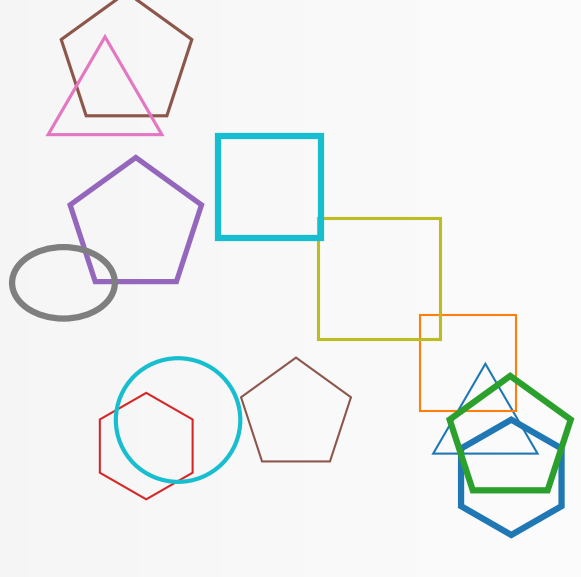[{"shape": "triangle", "thickness": 1, "radius": 0.52, "center": [0.835, 0.266]}, {"shape": "hexagon", "thickness": 3, "radius": 0.5, "center": [0.88, 0.173]}, {"shape": "square", "thickness": 1, "radius": 0.42, "center": [0.805, 0.37]}, {"shape": "pentagon", "thickness": 3, "radius": 0.55, "center": [0.878, 0.239]}, {"shape": "hexagon", "thickness": 1, "radius": 0.46, "center": [0.252, 0.227]}, {"shape": "pentagon", "thickness": 2.5, "radius": 0.59, "center": [0.234, 0.608]}, {"shape": "pentagon", "thickness": 1, "radius": 0.5, "center": [0.509, 0.281]}, {"shape": "pentagon", "thickness": 1.5, "radius": 0.59, "center": [0.218, 0.894]}, {"shape": "triangle", "thickness": 1.5, "radius": 0.56, "center": [0.181, 0.822]}, {"shape": "oval", "thickness": 3, "radius": 0.44, "center": [0.109, 0.509]}, {"shape": "square", "thickness": 1.5, "radius": 0.53, "center": [0.652, 0.517]}, {"shape": "square", "thickness": 3, "radius": 0.44, "center": [0.464, 0.675]}, {"shape": "circle", "thickness": 2, "radius": 0.54, "center": [0.306, 0.272]}]